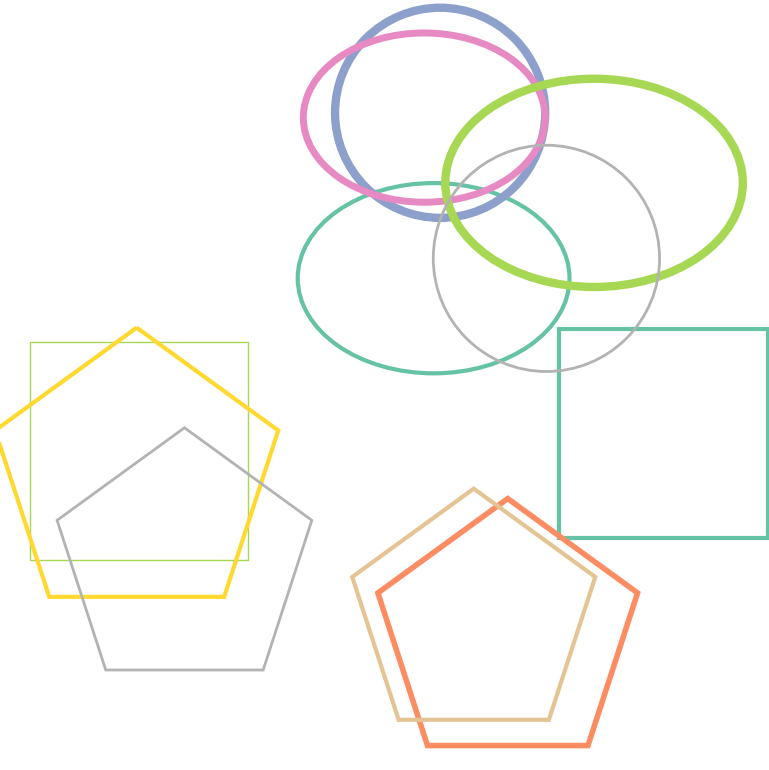[{"shape": "square", "thickness": 1.5, "radius": 0.68, "center": [0.862, 0.437]}, {"shape": "oval", "thickness": 1.5, "radius": 0.88, "center": [0.563, 0.639]}, {"shape": "pentagon", "thickness": 2, "radius": 0.89, "center": [0.659, 0.175]}, {"shape": "circle", "thickness": 3, "radius": 0.68, "center": [0.572, 0.854]}, {"shape": "oval", "thickness": 2.5, "radius": 0.79, "center": [0.551, 0.847]}, {"shape": "square", "thickness": 0.5, "radius": 0.71, "center": [0.18, 0.414]}, {"shape": "oval", "thickness": 3, "radius": 0.97, "center": [0.772, 0.763]}, {"shape": "pentagon", "thickness": 1.5, "radius": 0.97, "center": [0.178, 0.381]}, {"shape": "pentagon", "thickness": 1.5, "radius": 0.83, "center": [0.615, 0.199]}, {"shape": "pentagon", "thickness": 1, "radius": 0.87, "center": [0.24, 0.271]}, {"shape": "circle", "thickness": 1, "radius": 0.73, "center": [0.71, 0.664]}]